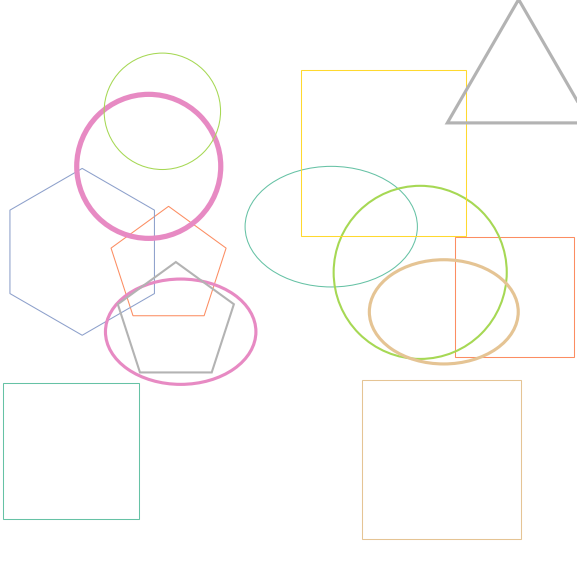[{"shape": "oval", "thickness": 0.5, "radius": 0.75, "center": [0.574, 0.607]}, {"shape": "square", "thickness": 0.5, "radius": 0.59, "center": [0.123, 0.218]}, {"shape": "square", "thickness": 0.5, "radius": 0.52, "center": [0.891, 0.485]}, {"shape": "pentagon", "thickness": 0.5, "radius": 0.52, "center": [0.292, 0.537]}, {"shape": "hexagon", "thickness": 0.5, "radius": 0.72, "center": [0.142, 0.563]}, {"shape": "circle", "thickness": 2.5, "radius": 0.62, "center": [0.258, 0.711]}, {"shape": "oval", "thickness": 1.5, "radius": 0.65, "center": [0.313, 0.425]}, {"shape": "circle", "thickness": 0.5, "radius": 0.5, "center": [0.281, 0.806]}, {"shape": "circle", "thickness": 1, "radius": 0.75, "center": [0.728, 0.528]}, {"shape": "square", "thickness": 0.5, "radius": 0.72, "center": [0.664, 0.734]}, {"shape": "oval", "thickness": 1.5, "radius": 0.64, "center": [0.768, 0.459]}, {"shape": "square", "thickness": 0.5, "radius": 0.69, "center": [0.765, 0.203]}, {"shape": "triangle", "thickness": 1.5, "radius": 0.71, "center": [0.898, 0.858]}, {"shape": "pentagon", "thickness": 1, "radius": 0.53, "center": [0.304, 0.44]}]